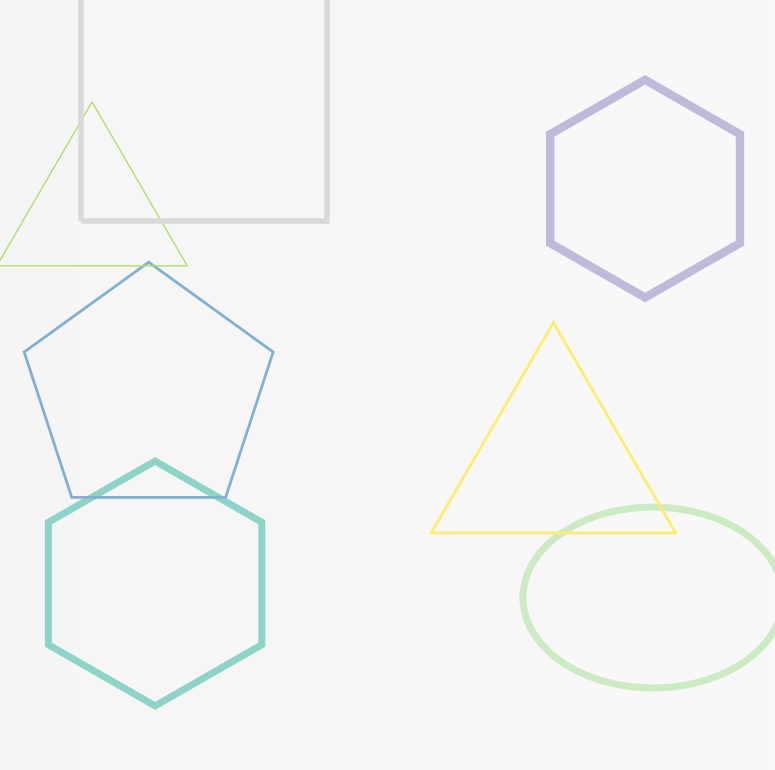[{"shape": "hexagon", "thickness": 2.5, "radius": 0.79, "center": [0.2, 0.242]}, {"shape": "hexagon", "thickness": 3, "radius": 0.71, "center": [0.832, 0.755]}, {"shape": "pentagon", "thickness": 1, "radius": 0.84, "center": [0.192, 0.491]}, {"shape": "triangle", "thickness": 0.5, "radius": 0.71, "center": [0.119, 0.726]}, {"shape": "square", "thickness": 2, "radius": 0.79, "center": [0.263, 0.872]}, {"shape": "oval", "thickness": 2.5, "radius": 0.84, "center": [0.842, 0.224]}, {"shape": "triangle", "thickness": 1, "radius": 0.91, "center": [0.714, 0.399]}]